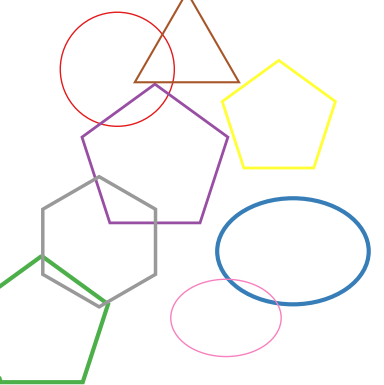[{"shape": "circle", "thickness": 1, "radius": 0.74, "center": [0.305, 0.82]}, {"shape": "oval", "thickness": 3, "radius": 0.98, "center": [0.761, 0.347]}, {"shape": "pentagon", "thickness": 3, "radius": 0.91, "center": [0.108, 0.154]}, {"shape": "pentagon", "thickness": 2, "radius": 1.0, "center": [0.402, 0.582]}, {"shape": "pentagon", "thickness": 2, "radius": 0.77, "center": [0.724, 0.689]}, {"shape": "triangle", "thickness": 1.5, "radius": 0.78, "center": [0.486, 0.864]}, {"shape": "oval", "thickness": 1, "radius": 0.72, "center": [0.587, 0.174]}, {"shape": "hexagon", "thickness": 2.5, "radius": 0.85, "center": [0.258, 0.372]}]